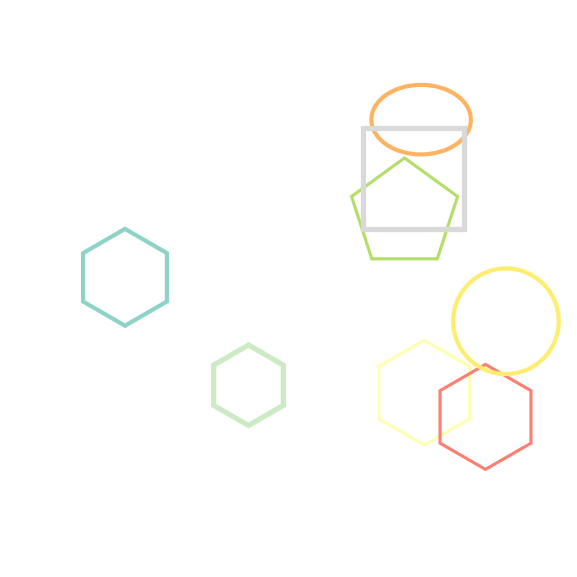[{"shape": "hexagon", "thickness": 2, "radius": 0.42, "center": [0.216, 0.519]}, {"shape": "hexagon", "thickness": 1.5, "radius": 0.45, "center": [0.735, 0.319]}, {"shape": "hexagon", "thickness": 1.5, "radius": 0.45, "center": [0.841, 0.277]}, {"shape": "oval", "thickness": 2, "radius": 0.43, "center": [0.729, 0.792]}, {"shape": "pentagon", "thickness": 1.5, "radius": 0.48, "center": [0.701, 0.629]}, {"shape": "square", "thickness": 2.5, "radius": 0.44, "center": [0.716, 0.69]}, {"shape": "hexagon", "thickness": 2.5, "radius": 0.35, "center": [0.43, 0.332]}, {"shape": "circle", "thickness": 2, "radius": 0.46, "center": [0.876, 0.443]}]